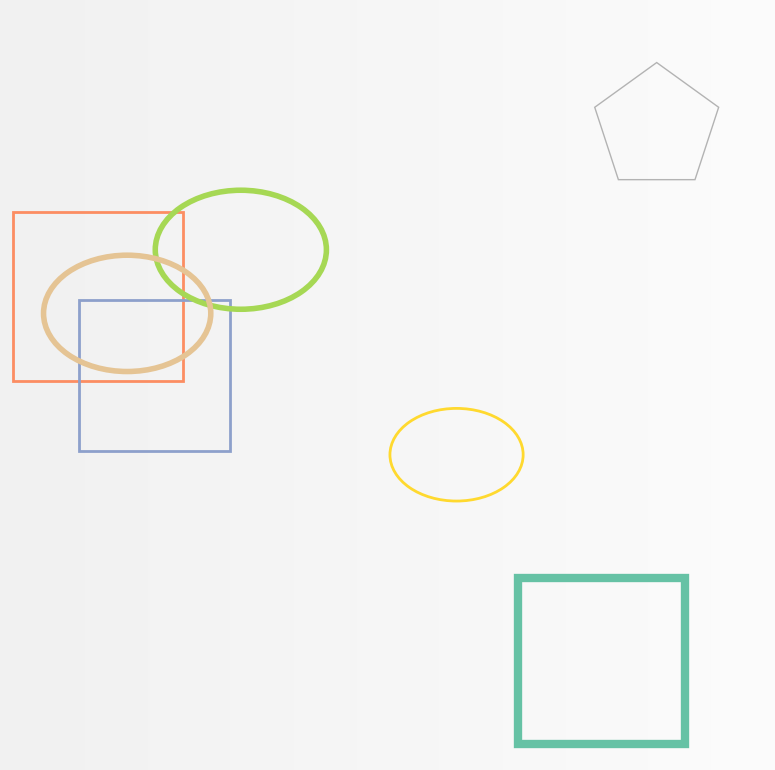[{"shape": "square", "thickness": 3, "radius": 0.54, "center": [0.776, 0.142]}, {"shape": "square", "thickness": 1, "radius": 0.55, "center": [0.126, 0.615]}, {"shape": "square", "thickness": 1, "radius": 0.49, "center": [0.199, 0.512]}, {"shape": "oval", "thickness": 2, "radius": 0.55, "center": [0.311, 0.676]}, {"shape": "oval", "thickness": 1, "radius": 0.43, "center": [0.589, 0.409]}, {"shape": "oval", "thickness": 2, "radius": 0.54, "center": [0.164, 0.593]}, {"shape": "pentagon", "thickness": 0.5, "radius": 0.42, "center": [0.847, 0.835]}]